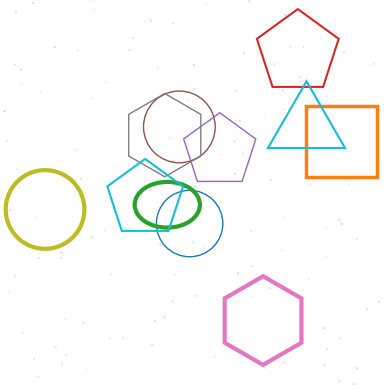[{"shape": "circle", "thickness": 1, "radius": 0.43, "center": [0.492, 0.419]}, {"shape": "square", "thickness": 2.5, "radius": 0.46, "center": [0.887, 0.633]}, {"shape": "oval", "thickness": 3, "radius": 0.42, "center": [0.434, 0.468]}, {"shape": "pentagon", "thickness": 1.5, "radius": 0.56, "center": [0.774, 0.865]}, {"shape": "pentagon", "thickness": 1, "radius": 0.49, "center": [0.571, 0.609]}, {"shape": "circle", "thickness": 1, "radius": 0.47, "center": [0.466, 0.67]}, {"shape": "hexagon", "thickness": 3, "radius": 0.58, "center": [0.683, 0.167]}, {"shape": "hexagon", "thickness": 1, "radius": 0.54, "center": [0.428, 0.649]}, {"shape": "circle", "thickness": 3, "radius": 0.51, "center": [0.117, 0.456]}, {"shape": "triangle", "thickness": 1.5, "radius": 0.58, "center": [0.796, 0.673]}, {"shape": "pentagon", "thickness": 1.5, "radius": 0.52, "center": [0.377, 0.484]}]